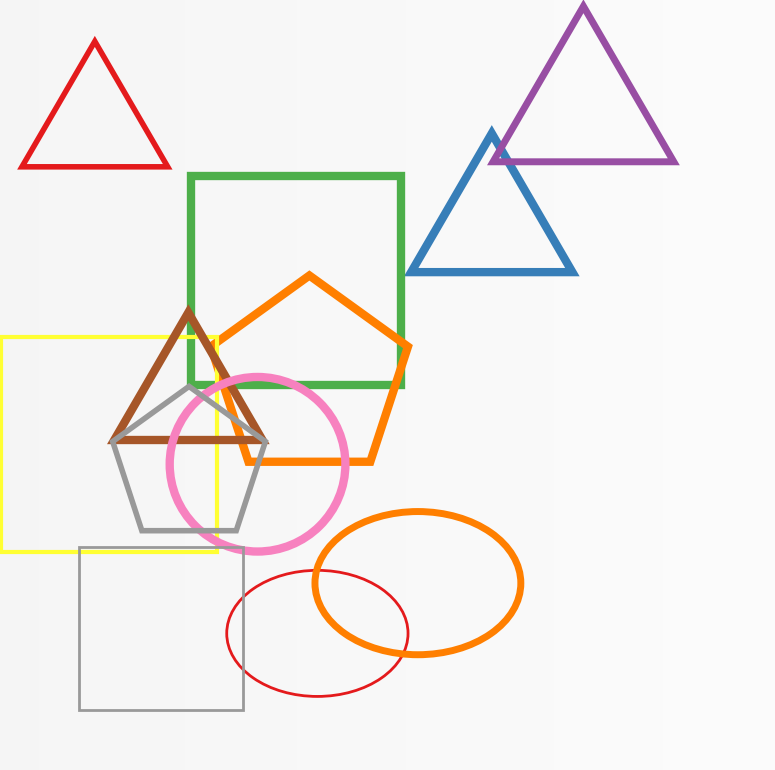[{"shape": "oval", "thickness": 1, "radius": 0.58, "center": [0.41, 0.177]}, {"shape": "triangle", "thickness": 2, "radius": 0.54, "center": [0.122, 0.838]}, {"shape": "triangle", "thickness": 3, "radius": 0.6, "center": [0.635, 0.707]}, {"shape": "square", "thickness": 3, "radius": 0.68, "center": [0.382, 0.636]}, {"shape": "triangle", "thickness": 2.5, "radius": 0.67, "center": [0.753, 0.857]}, {"shape": "pentagon", "thickness": 3, "radius": 0.67, "center": [0.399, 0.509]}, {"shape": "oval", "thickness": 2.5, "radius": 0.66, "center": [0.539, 0.243]}, {"shape": "square", "thickness": 1.5, "radius": 0.7, "center": [0.141, 0.423]}, {"shape": "triangle", "thickness": 3, "radius": 0.55, "center": [0.243, 0.484]}, {"shape": "circle", "thickness": 3, "radius": 0.57, "center": [0.332, 0.397]}, {"shape": "pentagon", "thickness": 2, "radius": 0.52, "center": [0.244, 0.395]}, {"shape": "square", "thickness": 1, "radius": 0.53, "center": [0.207, 0.184]}]